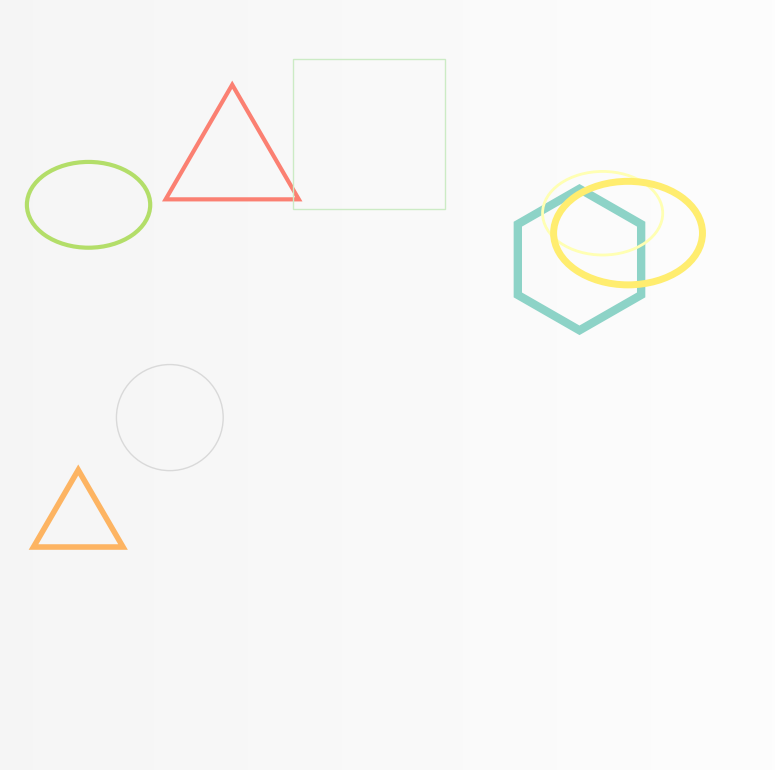[{"shape": "hexagon", "thickness": 3, "radius": 0.46, "center": [0.748, 0.663]}, {"shape": "oval", "thickness": 1, "radius": 0.39, "center": [0.778, 0.723]}, {"shape": "triangle", "thickness": 1.5, "radius": 0.5, "center": [0.3, 0.791]}, {"shape": "triangle", "thickness": 2, "radius": 0.33, "center": [0.101, 0.323]}, {"shape": "oval", "thickness": 1.5, "radius": 0.4, "center": [0.114, 0.734]}, {"shape": "circle", "thickness": 0.5, "radius": 0.34, "center": [0.219, 0.458]}, {"shape": "square", "thickness": 0.5, "radius": 0.49, "center": [0.476, 0.826]}, {"shape": "oval", "thickness": 2.5, "radius": 0.48, "center": [0.81, 0.697]}]